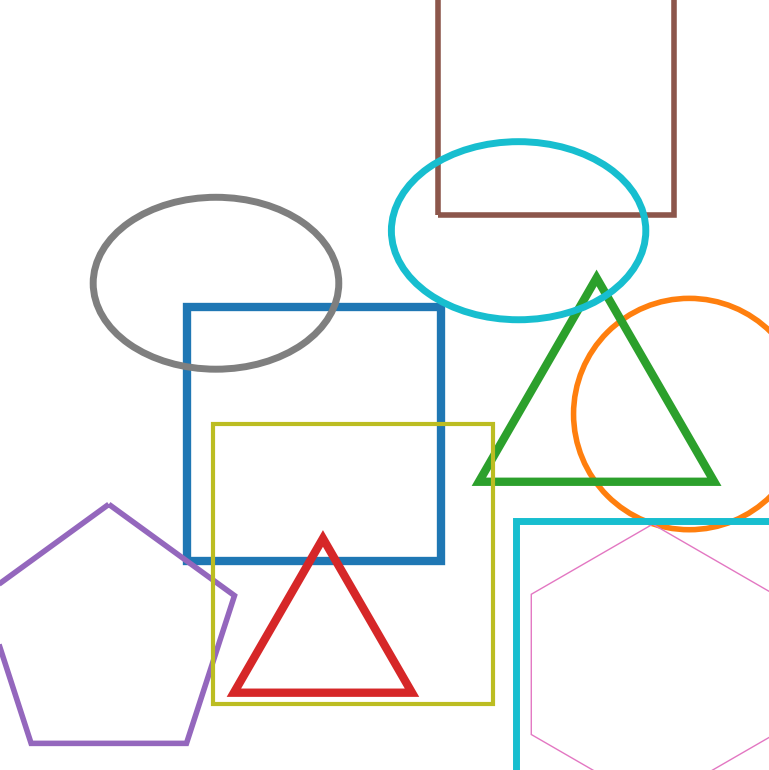[{"shape": "square", "thickness": 3, "radius": 0.82, "center": [0.408, 0.437]}, {"shape": "circle", "thickness": 2, "radius": 0.75, "center": [0.895, 0.462]}, {"shape": "triangle", "thickness": 3, "radius": 0.88, "center": [0.775, 0.463]}, {"shape": "triangle", "thickness": 3, "radius": 0.67, "center": [0.419, 0.167]}, {"shape": "pentagon", "thickness": 2, "radius": 0.86, "center": [0.141, 0.173]}, {"shape": "square", "thickness": 2, "radius": 0.77, "center": [0.723, 0.874]}, {"shape": "hexagon", "thickness": 0.5, "radius": 0.91, "center": [0.848, 0.137]}, {"shape": "oval", "thickness": 2.5, "radius": 0.8, "center": [0.281, 0.632]}, {"shape": "square", "thickness": 1.5, "radius": 0.91, "center": [0.458, 0.268]}, {"shape": "oval", "thickness": 2.5, "radius": 0.83, "center": [0.673, 0.7]}, {"shape": "square", "thickness": 2.5, "radius": 0.92, "center": [0.854, 0.138]}]